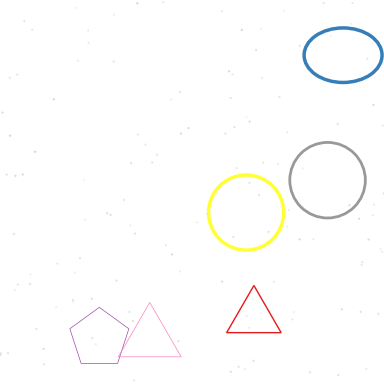[{"shape": "triangle", "thickness": 1, "radius": 0.41, "center": [0.659, 0.177]}, {"shape": "oval", "thickness": 2.5, "radius": 0.51, "center": [0.891, 0.857]}, {"shape": "pentagon", "thickness": 0.5, "radius": 0.4, "center": [0.258, 0.121]}, {"shape": "circle", "thickness": 2.5, "radius": 0.49, "center": [0.639, 0.448]}, {"shape": "triangle", "thickness": 0.5, "radius": 0.47, "center": [0.389, 0.12]}, {"shape": "circle", "thickness": 2, "radius": 0.49, "center": [0.851, 0.532]}]